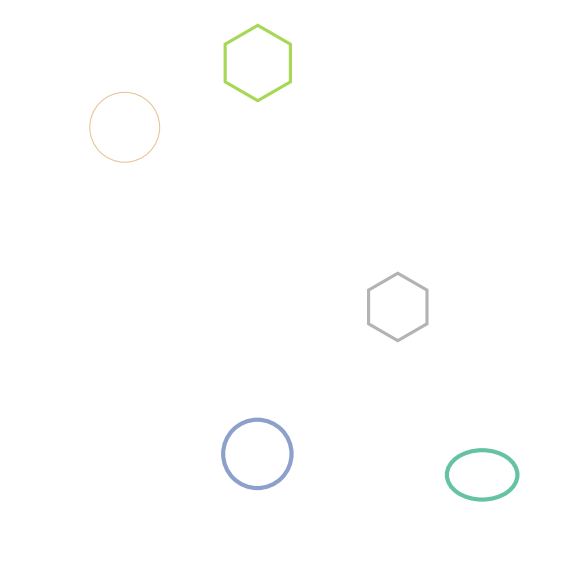[{"shape": "oval", "thickness": 2, "radius": 0.31, "center": [0.835, 0.177]}, {"shape": "circle", "thickness": 2, "radius": 0.3, "center": [0.446, 0.213]}, {"shape": "hexagon", "thickness": 1.5, "radius": 0.33, "center": [0.446, 0.89]}, {"shape": "circle", "thickness": 0.5, "radius": 0.3, "center": [0.216, 0.779]}, {"shape": "hexagon", "thickness": 1.5, "radius": 0.29, "center": [0.689, 0.468]}]